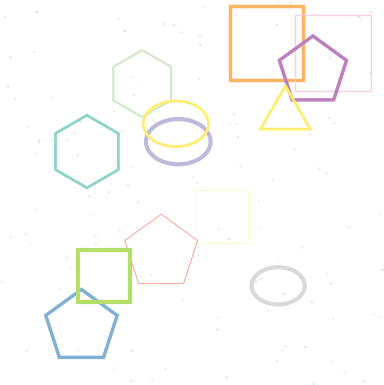[{"shape": "hexagon", "thickness": 2, "radius": 0.47, "center": [0.226, 0.606]}, {"shape": "square", "thickness": 0.5, "radius": 0.34, "center": [0.574, 0.438]}, {"shape": "oval", "thickness": 3, "radius": 0.42, "center": [0.463, 0.632]}, {"shape": "pentagon", "thickness": 0.5, "radius": 0.5, "center": [0.419, 0.344]}, {"shape": "pentagon", "thickness": 2.5, "radius": 0.49, "center": [0.212, 0.151]}, {"shape": "square", "thickness": 2.5, "radius": 0.48, "center": [0.692, 0.889]}, {"shape": "square", "thickness": 3, "radius": 0.34, "center": [0.271, 0.282]}, {"shape": "square", "thickness": 1, "radius": 0.49, "center": [0.865, 0.862]}, {"shape": "oval", "thickness": 3, "radius": 0.34, "center": [0.722, 0.258]}, {"shape": "pentagon", "thickness": 2.5, "radius": 0.46, "center": [0.813, 0.815]}, {"shape": "hexagon", "thickness": 1.5, "radius": 0.43, "center": [0.369, 0.783]}, {"shape": "oval", "thickness": 2, "radius": 0.42, "center": [0.457, 0.678]}, {"shape": "triangle", "thickness": 2, "radius": 0.37, "center": [0.741, 0.702]}]